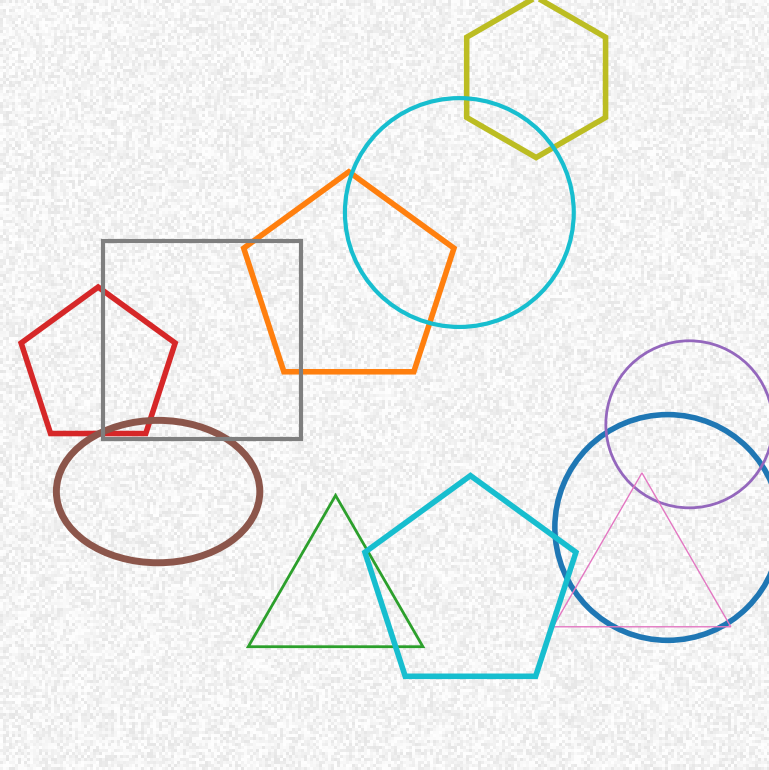[{"shape": "circle", "thickness": 2, "radius": 0.73, "center": [0.867, 0.315]}, {"shape": "pentagon", "thickness": 2, "radius": 0.72, "center": [0.453, 0.633]}, {"shape": "triangle", "thickness": 1, "radius": 0.65, "center": [0.436, 0.226]}, {"shape": "pentagon", "thickness": 2, "radius": 0.53, "center": [0.127, 0.522]}, {"shape": "circle", "thickness": 1, "radius": 0.54, "center": [0.895, 0.449]}, {"shape": "oval", "thickness": 2.5, "radius": 0.66, "center": [0.205, 0.362]}, {"shape": "triangle", "thickness": 0.5, "radius": 0.67, "center": [0.834, 0.253]}, {"shape": "square", "thickness": 1.5, "radius": 0.64, "center": [0.263, 0.558]}, {"shape": "hexagon", "thickness": 2, "radius": 0.52, "center": [0.696, 0.9]}, {"shape": "pentagon", "thickness": 2, "radius": 0.72, "center": [0.611, 0.238]}, {"shape": "circle", "thickness": 1.5, "radius": 0.74, "center": [0.597, 0.724]}]